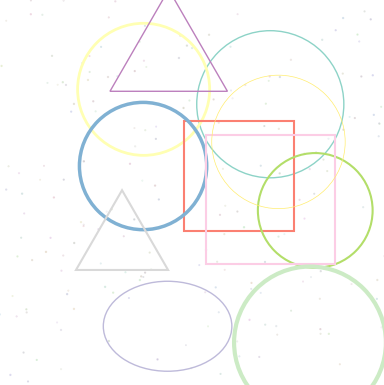[{"shape": "circle", "thickness": 1, "radius": 0.96, "center": [0.702, 0.729]}, {"shape": "circle", "thickness": 2, "radius": 0.86, "center": [0.373, 0.768]}, {"shape": "oval", "thickness": 1, "radius": 0.83, "center": [0.435, 0.153]}, {"shape": "square", "thickness": 1.5, "radius": 0.72, "center": [0.621, 0.543]}, {"shape": "circle", "thickness": 2.5, "radius": 0.83, "center": [0.372, 0.569]}, {"shape": "circle", "thickness": 1.5, "radius": 0.75, "center": [0.819, 0.453]}, {"shape": "square", "thickness": 1.5, "radius": 0.84, "center": [0.702, 0.482]}, {"shape": "triangle", "thickness": 1.5, "radius": 0.69, "center": [0.317, 0.368]}, {"shape": "triangle", "thickness": 1, "radius": 0.88, "center": [0.438, 0.851]}, {"shape": "circle", "thickness": 3, "radius": 0.99, "center": [0.805, 0.11]}, {"shape": "circle", "thickness": 0.5, "radius": 0.87, "center": [0.723, 0.631]}]